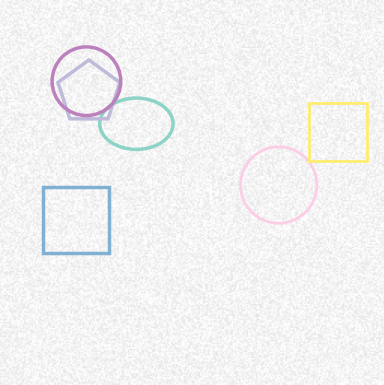[{"shape": "oval", "thickness": 2.5, "radius": 0.48, "center": [0.354, 0.679]}, {"shape": "pentagon", "thickness": 2.5, "radius": 0.42, "center": [0.231, 0.76]}, {"shape": "square", "thickness": 2.5, "radius": 0.43, "center": [0.197, 0.428]}, {"shape": "circle", "thickness": 2, "radius": 0.5, "center": [0.724, 0.519]}, {"shape": "circle", "thickness": 2.5, "radius": 0.45, "center": [0.224, 0.789]}, {"shape": "square", "thickness": 2, "radius": 0.38, "center": [0.877, 0.658]}]